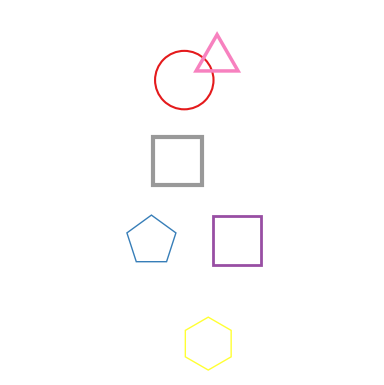[{"shape": "circle", "thickness": 1.5, "radius": 0.38, "center": [0.479, 0.792]}, {"shape": "pentagon", "thickness": 1, "radius": 0.33, "center": [0.393, 0.374]}, {"shape": "square", "thickness": 2, "radius": 0.31, "center": [0.615, 0.375]}, {"shape": "hexagon", "thickness": 1, "radius": 0.34, "center": [0.541, 0.108]}, {"shape": "triangle", "thickness": 2.5, "radius": 0.31, "center": [0.564, 0.847]}, {"shape": "square", "thickness": 3, "radius": 0.31, "center": [0.461, 0.582]}]